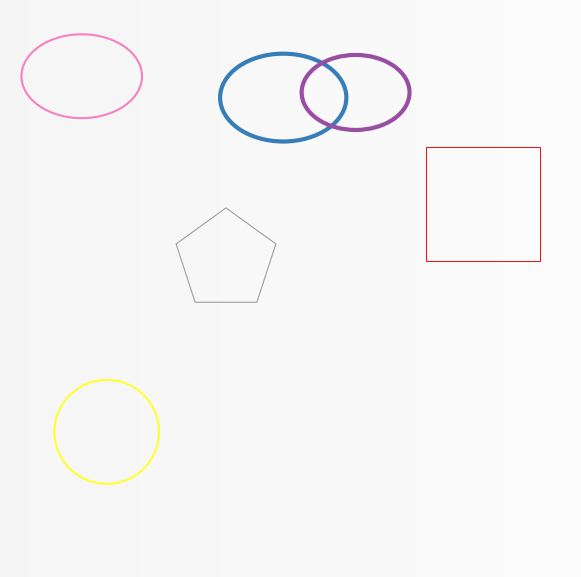[{"shape": "square", "thickness": 0.5, "radius": 0.49, "center": [0.83, 0.646]}, {"shape": "oval", "thickness": 2, "radius": 0.54, "center": [0.487, 0.83]}, {"shape": "oval", "thickness": 2, "radius": 0.46, "center": [0.612, 0.839]}, {"shape": "circle", "thickness": 1, "radius": 0.45, "center": [0.184, 0.251]}, {"shape": "oval", "thickness": 1, "radius": 0.52, "center": [0.141, 0.867]}, {"shape": "pentagon", "thickness": 0.5, "radius": 0.45, "center": [0.389, 0.549]}]